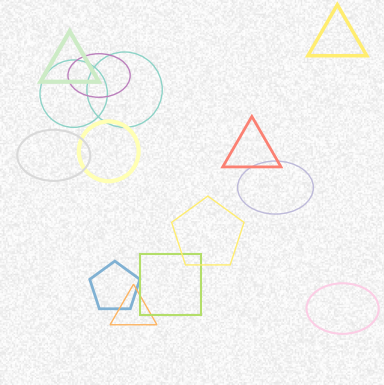[{"shape": "circle", "thickness": 1, "radius": 0.44, "center": [0.191, 0.757]}, {"shape": "circle", "thickness": 1, "radius": 0.49, "center": [0.324, 0.767]}, {"shape": "circle", "thickness": 3, "radius": 0.39, "center": [0.282, 0.607]}, {"shape": "oval", "thickness": 1, "radius": 0.49, "center": [0.715, 0.513]}, {"shape": "triangle", "thickness": 2, "radius": 0.44, "center": [0.654, 0.61]}, {"shape": "pentagon", "thickness": 2, "radius": 0.34, "center": [0.298, 0.253]}, {"shape": "triangle", "thickness": 1, "radius": 0.35, "center": [0.347, 0.192]}, {"shape": "square", "thickness": 1.5, "radius": 0.4, "center": [0.444, 0.262]}, {"shape": "oval", "thickness": 1.5, "radius": 0.47, "center": [0.89, 0.199]}, {"shape": "oval", "thickness": 1.5, "radius": 0.47, "center": [0.14, 0.597]}, {"shape": "oval", "thickness": 1, "radius": 0.4, "center": [0.257, 0.804]}, {"shape": "triangle", "thickness": 3, "radius": 0.44, "center": [0.181, 0.831]}, {"shape": "pentagon", "thickness": 1, "radius": 0.49, "center": [0.54, 0.392]}, {"shape": "triangle", "thickness": 2.5, "radius": 0.44, "center": [0.876, 0.899]}]